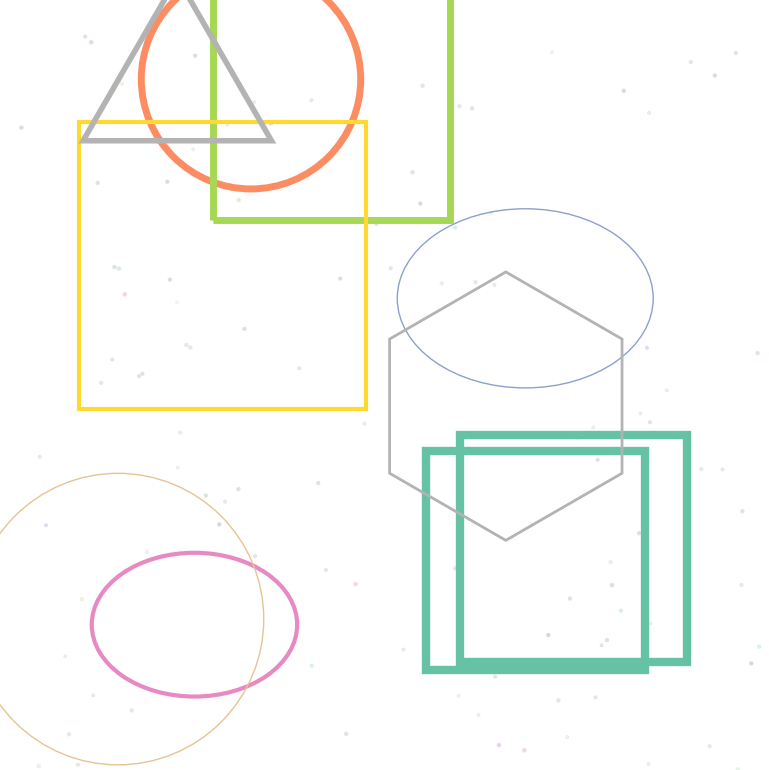[{"shape": "square", "thickness": 3, "radius": 0.74, "center": [0.745, 0.288]}, {"shape": "square", "thickness": 3, "radius": 0.71, "center": [0.695, 0.272]}, {"shape": "circle", "thickness": 2.5, "radius": 0.71, "center": [0.326, 0.897]}, {"shape": "oval", "thickness": 0.5, "radius": 0.83, "center": [0.682, 0.613]}, {"shape": "oval", "thickness": 1.5, "radius": 0.67, "center": [0.253, 0.189]}, {"shape": "square", "thickness": 2.5, "radius": 0.77, "center": [0.431, 0.867]}, {"shape": "square", "thickness": 1.5, "radius": 0.93, "center": [0.289, 0.655]}, {"shape": "circle", "thickness": 0.5, "radius": 0.95, "center": [0.153, 0.196]}, {"shape": "triangle", "thickness": 2, "radius": 0.71, "center": [0.23, 0.888]}, {"shape": "hexagon", "thickness": 1, "radius": 0.87, "center": [0.657, 0.473]}]